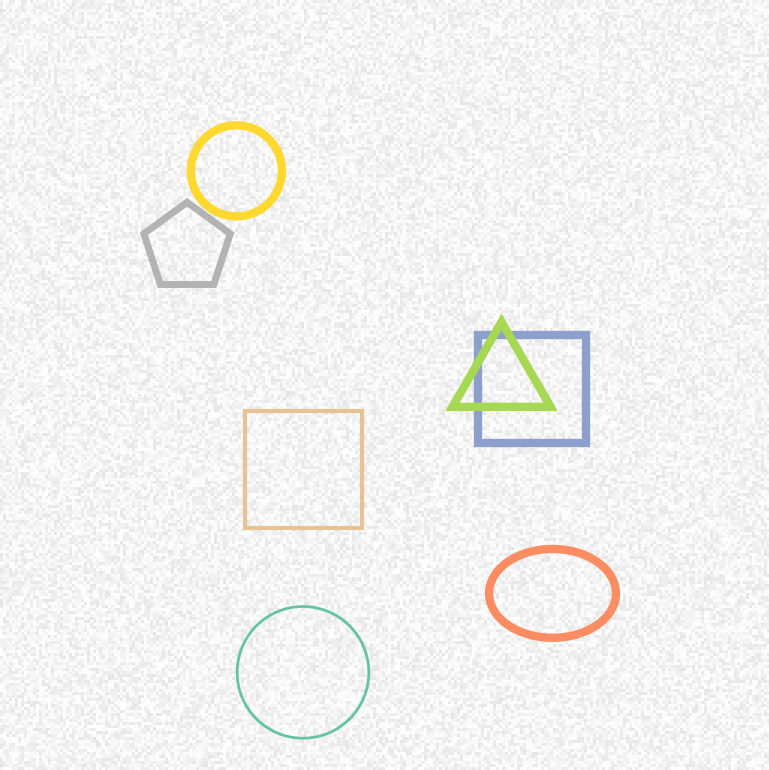[{"shape": "circle", "thickness": 1, "radius": 0.43, "center": [0.393, 0.127]}, {"shape": "oval", "thickness": 3, "radius": 0.41, "center": [0.718, 0.229]}, {"shape": "square", "thickness": 3, "radius": 0.35, "center": [0.691, 0.495]}, {"shape": "triangle", "thickness": 3, "radius": 0.37, "center": [0.651, 0.508]}, {"shape": "circle", "thickness": 3, "radius": 0.3, "center": [0.307, 0.778]}, {"shape": "square", "thickness": 1.5, "radius": 0.38, "center": [0.394, 0.39]}, {"shape": "pentagon", "thickness": 2.5, "radius": 0.3, "center": [0.243, 0.678]}]